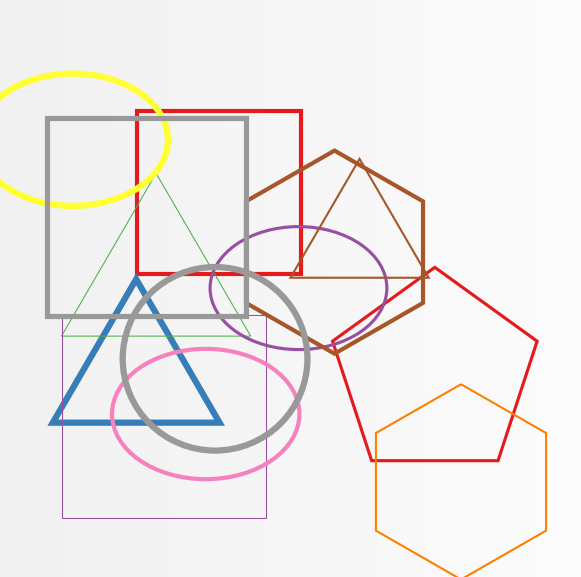[{"shape": "square", "thickness": 2, "radius": 0.71, "center": [0.377, 0.666]}, {"shape": "pentagon", "thickness": 1.5, "radius": 0.93, "center": [0.748, 0.351]}, {"shape": "triangle", "thickness": 3, "radius": 0.83, "center": [0.234, 0.35]}, {"shape": "triangle", "thickness": 0.5, "radius": 0.94, "center": [0.269, 0.511]}, {"shape": "square", "thickness": 0.5, "radius": 0.88, "center": [0.282, 0.278]}, {"shape": "oval", "thickness": 1.5, "radius": 0.76, "center": [0.514, 0.5]}, {"shape": "hexagon", "thickness": 1, "radius": 0.85, "center": [0.793, 0.165]}, {"shape": "oval", "thickness": 3, "radius": 0.82, "center": [0.125, 0.757]}, {"shape": "triangle", "thickness": 1, "radius": 0.69, "center": [0.619, 0.587]}, {"shape": "hexagon", "thickness": 2, "radius": 0.88, "center": [0.575, 0.563]}, {"shape": "oval", "thickness": 2, "radius": 0.81, "center": [0.354, 0.282]}, {"shape": "circle", "thickness": 3, "radius": 0.79, "center": [0.37, 0.378]}, {"shape": "square", "thickness": 2.5, "radius": 0.85, "center": [0.252, 0.623]}]